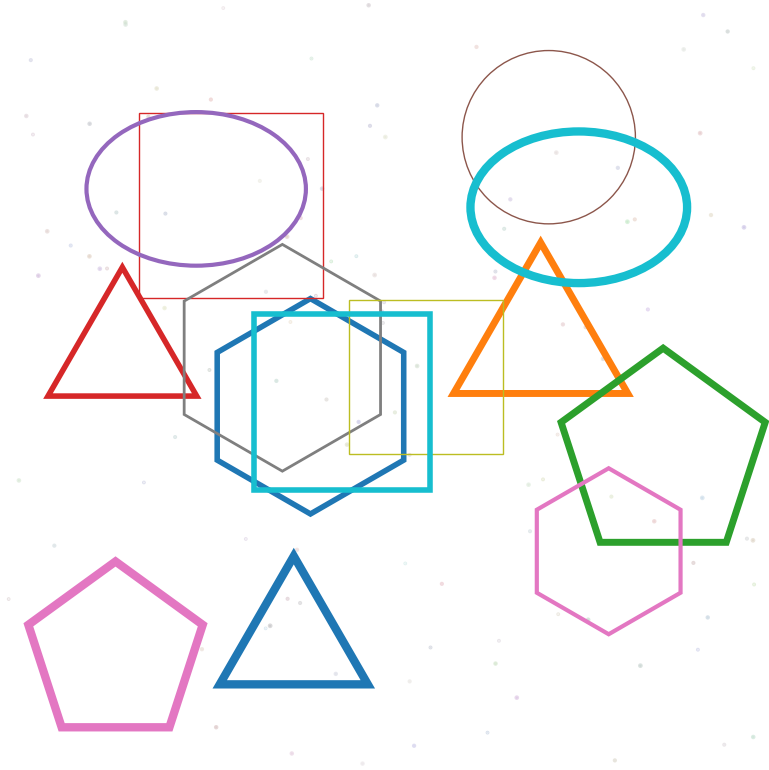[{"shape": "hexagon", "thickness": 2, "radius": 0.7, "center": [0.403, 0.472]}, {"shape": "triangle", "thickness": 3, "radius": 0.56, "center": [0.382, 0.167]}, {"shape": "triangle", "thickness": 2.5, "radius": 0.65, "center": [0.702, 0.554]}, {"shape": "pentagon", "thickness": 2.5, "radius": 0.7, "center": [0.861, 0.408]}, {"shape": "square", "thickness": 0.5, "radius": 0.6, "center": [0.3, 0.733]}, {"shape": "triangle", "thickness": 2, "radius": 0.56, "center": [0.159, 0.541]}, {"shape": "oval", "thickness": 1.5, "radius": 0.71, "center": [0.255, 0.755]}, {"shape": "circle", "thickness": 0.5, "radius": 0.56, "center": [0.713, 0.822]}, {"shape": "hexagon", "thickness": 1.5, "radius": 0.54, "center": [0.79, 0.284]}, {"shape": "pentagon", "thickness": 3, "radius": 0.6, "center": [0.15, 0.152]}, {"shape": "hexagon", "thickness": 1, "radius": 0.74, "center": [0.367, 0.535]}, {"shape": "square", "thickness": 0.5, "radius": 0.5, "center": [0.553, 0.511]}, {"shape": "oval", "thickness": 3, "radius": 0.7, "center": [0.752, 0.731]}, {"shape": "square", "thickness": 2, "radius": 0.57, "center": [0.444, 0.478]}]